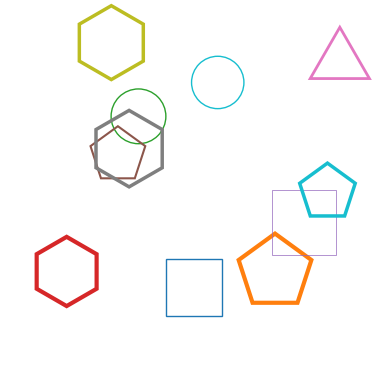[{"shape": "square", "thickness": 1, "radius": 0.37, "center": [0.505, 0.253]}, {"shape": "pentagon", "thickness": 3, "radius": 0.5, "center": [0.714, 0.294]}, {"shape": "circle", "thickness": 1, "radius": 0.36, "center": [0.36, 0.698]}, {"shape": "hexagon", "thickness": 3, "radius": 0.45, "center": [0.173, 0.295]}, {"shape": "square", "thickness": 0.5, "radius": 0.42, "center": [0.79, 0.422]}, {"shape": "pentagon", "thickness": 1.5, "radius": 0.37, "center": [0.306, 0.597]}, {"shape": "triangle", "thickness": 2, "radius": 0.44, "center": [0.883, 0.84]}, {"shape": "hexagon", "thickness": 2.5, "radius": 0.5, "center": [0.335, 0.614]}, {"shape": "hexagon", "thickness": 2.5, "radius": 0.48, "center": [0.289, 0.889]}, {"shape": "pentagon", "thickness": 2.5, "radius": 0.38, "center": [0.851, 0.5]}, {"shape": "circle", "thickness": 1, "radius": 0.34, "center": [0.566, 0.786]}]